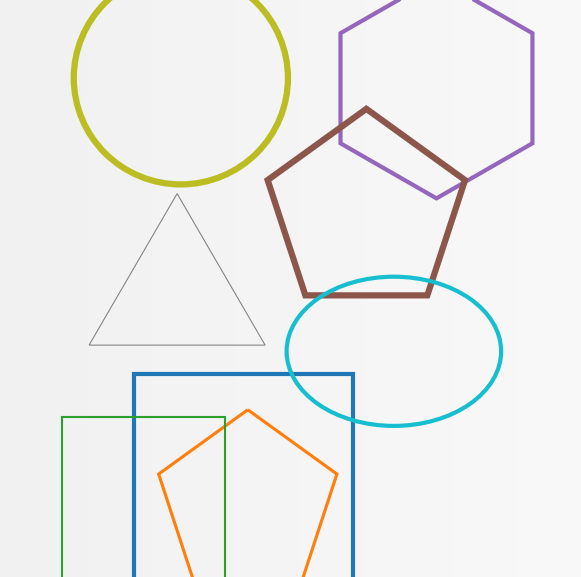[{"shape": "square", "thickness": 2, "radius": 0.94, "center": [0.419, 0.163]}, {"shape": "pentagon", "thickness": 1.5, "radius": 0.81, "center": [0.426, 0.128]}, {"shape": "square", "thickness": 1, "radius": 0.7, "center": [0.247, 0.136]}, {"shape": "hexagon", "thickness": 2, "radius": 0.95, "center": [0.751, 0.846]}, {"shape": "pentagon", "thickness": 3, "radius": 0.89, "center": [0.63, 0.632]}, {"shape": "triangle", "thickness": 0.5, "radius": 0.87, "center": [0.305, 0.489]}, {"shape": "circle", "thickness": 3, "radius": 0.92, "center": [0.311, 0.864]}, {"shape": "oval", "thickness": 2, "radius": 0.92, "center": [0.678, 0.391]}]